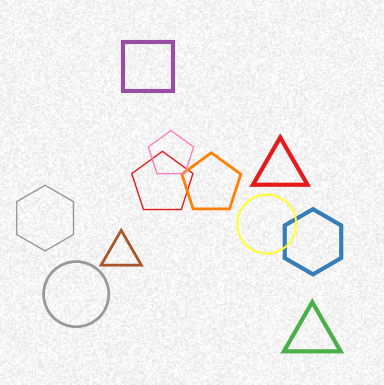[{"shape": "triangle", "thickness": 3, "radius": 0.41, "center": [0.728, 0.561]}, {"shape": "pentagon", "thickness": 1, "radius": 0.42, "center": [0.422, 0.523]}, {"shape": "hexagon", "thickness": 3, "radius": 0.42, "center": [0.813, 0.372]}, {"shape": "triangle", "thickness": 3, "radius": 0.43, "center": [0.811, 0.13]}, {"shape": "square", "thickness": 3, "radius": 0.32, "center": [0.384, 0.827]}, {"shape": "pentagon", "thickness": 2, "radius": 0.4, "center": [0.549, 0.523]}, {"shape": "circle", "thickness": 1.5, "radius": 0.38, "center": [0.693, 0.418]}, {"shape": "triangle", "thickness": 2, "radius": 0.3, "center": [0.315, 0.342]}, {"shape": "pentagon", "thickness": 1, "radius": 0.31, "center": [0.444, 0.599]}, {"shape": "hexagon", "thickness": 1, "radius": 0.43, "center": [0.117, 0.434]}, {"shape": "circle", "thickness": 2, "radius": 0.42, "center": [0.198, 0.236]}]